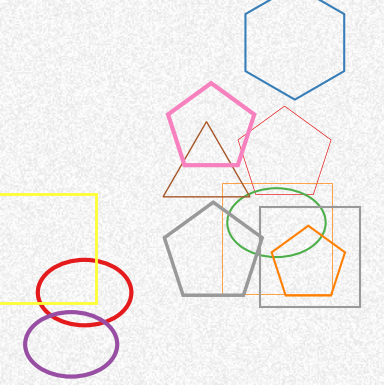[{"shape": "pentagon", "thickness": 0.5, "radius": 0.64, "center": [0.739, 0.597]}, {"shape": "oval", "thickness": 3, "radius": 0.61, "center": [0.22, 0.24]}, {"shape": "hexagon", "thickness": 1.5, "radius": 0.74, "center": [0.766, 0.889]}, {"shape": "oval", "thickness": 1.5, "radius": 0.64, "center": [0.718, 0.422]}, {"shape": "oval", "thickness": 3, "radius": 0.6, "center": [0.185, 0.106]}, {"shape": "square", "thickness": 0.5, "radius": 0.72, "center": [0.72, 0.38]}, {"shape": "pentagon", "thickness": 1.5, "radius": 0.5, "center": [0.801, 0.314]}, {"shape": "square", "thickness": 2, "radius": 0.7, "center": [0.108, 0.355]}, {"shape": "triangle", "thickness": 1, "radius": 0.65, "center": [0.536, 0.554]}, {"shape": "pentagon", "thickness": 3, "radius": 0.59, "center": [0.548, 0.666]}, {"shape": "pentagon", "thickness": 2.5, "radius": 0.67, "center": [0.554, 0.341]}, {"shape": "square", "thickness": 1.5, "radius": 0.65, "center": [0.806, 0.333]}]